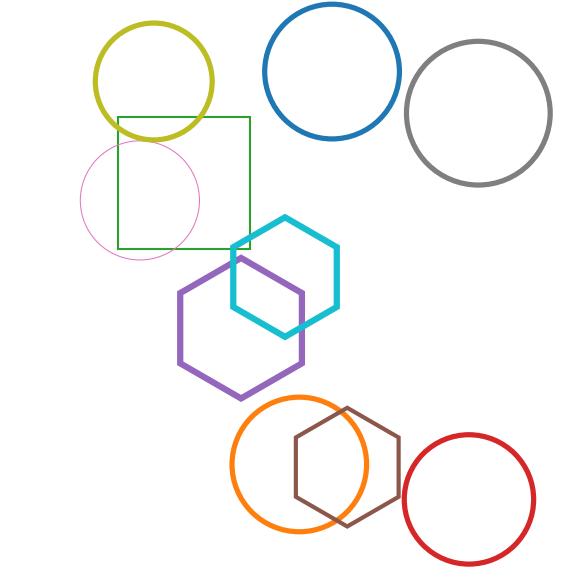[{"shape": "circle", "thickness": 2.5, "radius": 0.58, "center": [0.575, 0.875]}, {"shape": "circle", "thickness": 2.5, "radius": 0.58, "center": [0.518, 0.195]}, {"shape": "square", "thickness": 1, "radius": 0.57, "center": [0.318, 0.682]}, {"shape": "circle", "thickness": 2.5, "radius": 0.56, "center": [0.812, 0.134]}, {"shape": "hexagon", "thickness": 3, "radius": 0.61, "center": [0.417, 0.431]}, {"shape": "hexagon", "thickness": 2, "radius": 0.51, "center": [0.601, 0.19]}, {"shape": "circle", "thickness": 0.5, "radius": 0.52, "center": [0.242, 0.652]}, {"shape": "circle", "thickness": 2.5, "radius": 0.62, "center": [0.828, 0.803]}, {"shape": "circle", "thickness": 2.5, "radius": 0.51, "center": [0.266, 0.858]}, {"shape": "hexagon", "thickness": 3, "radius": 0.52, "center": [0.494, 0.519]}]